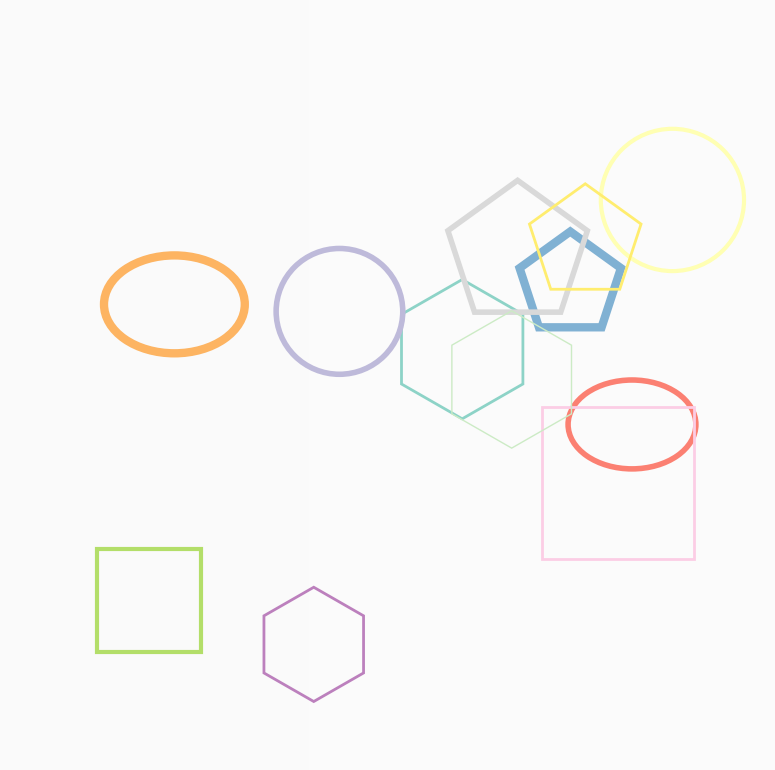[{"shape": "hexagon", "thickness": 1, "radius": 0.45, "center": [0.596, 0.547]}, {"shape": "circle", "thickness": 1.5, "radius": 0.46, "center": [0.868, 0.74]}, {"shape": "circle", "thickness": 2, "radius": 0.41, "center": [0.438, 0.596]}, {"shape": "oval", "thickness": 2, "radius": 0.41, "center": [0.815, 0.449]}, {"shape": "pentagon", "thickness": 3, "radius": 0.34, "center": [0.736, 0.631]}, {"shape": "oval", "thickness": 3, "radius": 0.45, "center": [0.225, 0.605]}, {"shape": "square", "thickness": 1.5, "radius": 0.33, "center": [0.192, 0.22]}, {"shape": "square", "thickness": 1, "radius": 0.49, "center": [0.798, 0.372]}, {"shape": "pentagon", "thickness": 2, "radius": 0.47, "center": [0.668, 0.671]}, {"shape": "hexagon", "thickness": 1, "radius": 0.37, "center": [0.405, 0.163]}, {"shape": "hexagon", "thickness": 0.5, "radius": 0.45, "center": [0.66, 0.507]}, {"shape": "pentagon", "thickness": 1, "radius": 0.38, "center": [0.755, 0.686]}]